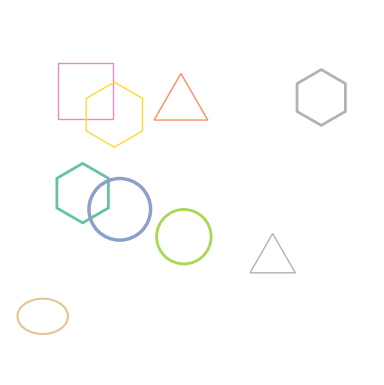[{"shape": "hexagon", "thickness": 2, "radius": 0.39, "center": [0.215, 0.498]}, {"shape": "triangle", "thickness": 1, "radius": 0.4, "center": [0.47, 0.728]}, {"shape": "circle", "thickness": 2.5, "radius": 0.4, "center": [0.311, 0.456]}, {"shape": "square", "thickness": 1, "radius": 0.36, "center": [0.221, 0.763]}, {"shape": "circle", "thickness": 2, "radius": 0.35, "center": [0.478, 0.385]}, {"shape": "hexagon", "thickness": 1, "radius": 0.42, "center": [0.297, 0.702]}, {"shape": "oval", "thickness": 1.5, "radius": 0.33, "center": [0.111, 0.178]}, {"shape": "hexagon", "thickness": 2, "radius": 0.36, "center": [0.834, 0.747]}, {"shape": "triangle", "thickness": 1, "radius": 0.34, "center": [0.708, 0.325]}]